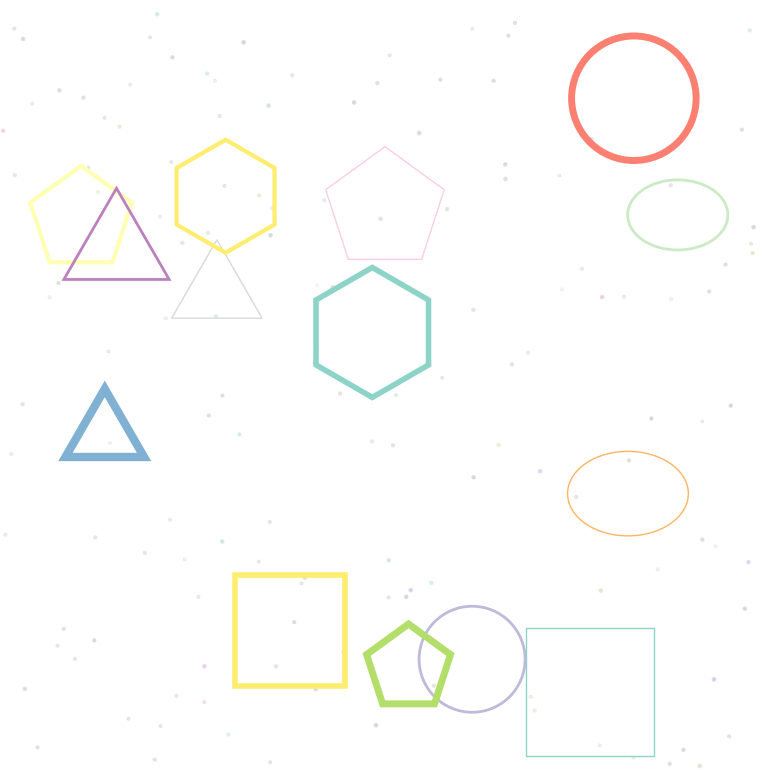[{"shape": "square", "thickness": 0.5, "radius": 0.42, "center": [0.766, 0.101]}, {"shape": "hexagon", "thickness": 2, "radius": 0.42, "center": [0.483, 0.568]}, {"shape": "pentagon", "thickness": 1.5, "radius": 0.35, "center": [0.105, 0.715]}, {"shape": "circle", "thickness": 1, "radius": 0.34, "center": [0.613, 0.144]}, {"shape": "circle", "thickness": 2.5, "radius": 0.4, "center": [0.823, 0.872]}, {"shape": "triangle", "thickness": 3, "radius": 0.29, "center": [0.136, 0.436]}, {"shape": "oval", "thickness": 0.5, "radius": 0.39, "center": [0.816, 0.359]}, {"shape": "pentagon", "thickness": 2.5, "radius": 0.29, "center": [0.531, 0.132]}, {"shape": "pentagon", "thickness": 0.5, "radius": 0.4, "center": [0.5, 0.729]}, {"shape": "triangle", "thickness": 0.5, "radius": 0.34, "center": [0.282, 0.621]}, {"shape": "triangle", "thickness": 1, "radius": 0.39, "center": [0.151, 0.677]}, {"shape": "oval", "thickness": 1, "radius": 0.33, "center": [0.88, 0.721]}, {"shape": "hexagon", "thickness": 1.5, "radius": 0.37, "center": [0.293, 0.745]}, {"shape": "square", "thickness": 2, "radius": 0.36, "center": [0.377, 0.181]}]